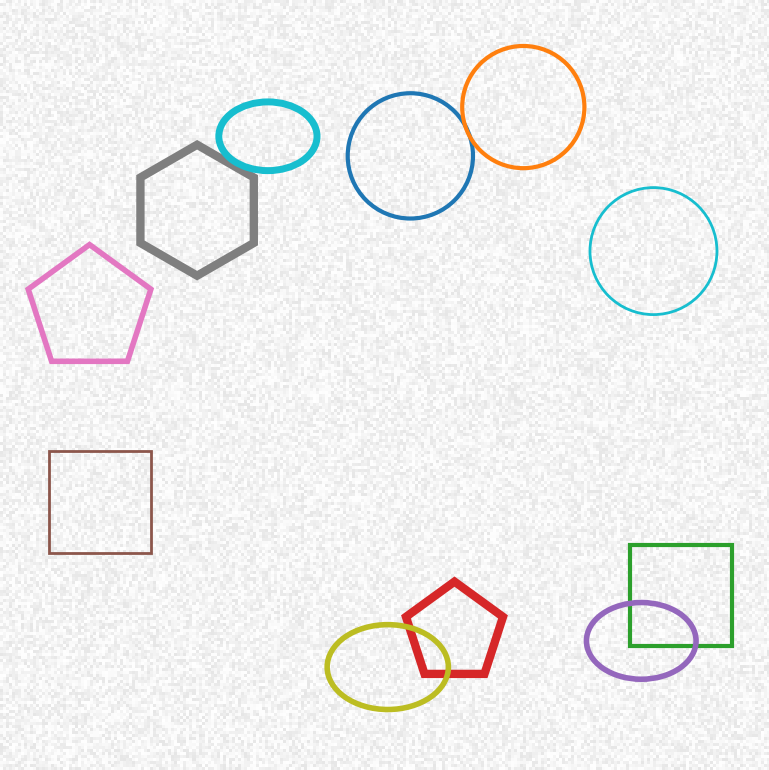[{"shape": "circle", "thickness": 1.5, "radius": 0.41, "center": [0.533, 0.798]}, {"shape": "circle", "thickness": 1.5, "radius": 0.4, "center": [0.68, 0.861]}, {"shape": "square", "thickness": 1.5, "radius": 0.33, "center": [0.884, 0.227]}, {"shape": "pentagon", "thickness": 3, "radius": 0.33, "center": [0.59, 0.178]}, {"shape": "oval", "thickness": 2, "radius": 0.36, "center": [0.833, 0.168]}, {"shape": "square", "thickness": 1, "radius": 0.33, "center": [0.13, 0.348]}, {"shape": "pentagon", "thickness": 2, "radius": 0.42, "center": [0.116, 0.599]}, {"shape": "hexagon", "thickness": 3, "radius": 0.43, "center": [0.256, 0.727]}, {"shape": "oval", "thickness": 2, "radius": 0.39, "center": [0.504, 0.134]}, {"shape": "oval", "thickness": 2.5, "radius": 0.32, "center": [0.348, 0.823]}, {"shape": "circle", "thickness": 1, "radius": 0.41, "center": [0.849, 0.674]}]